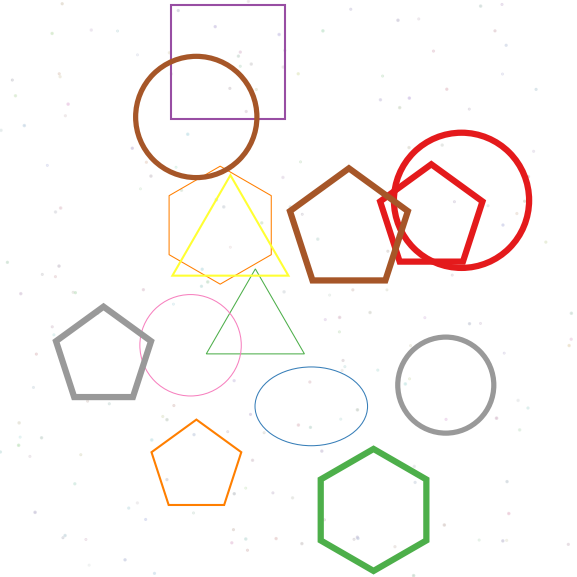[{"shape": "pentagon", "thickness": 3, "radius": 0.47, "center": [0.747, 0.622]}, {"shape": "circle", "thickness": 3, "radius": 0.59, "center": [0.799, 0.652]}, {"shape": "oval", "thickness": 0.5, "radius": 0.49, "center": [0.539, 0.296]}, {"shape": "hexagon", "thickness": 3, "radius": 0.53, "center": [0.647, 0.116]}, {"shape": "triangle", "thickness": 0.5, "radius": 0.49, "center": [0.442, 0.435]}, {"shape": "square", "thickness": 1, "radius": 0.49, "center": [0.395, 0.891]}, {"shape": "hexagon", "thickness": 0.5, "radius": 0.51, "center": [0.381, 0.609]}, {"shape": "pentagon", "thickness": 1, "radius": 0.41, "center": [0.34, 0.191]}, {"shape": "triangle", "thickness": 1, "radius": 0.58, "center": [0.399, 0.58]}, {"shape": "circle", "thickness": 2.5, "radius": 0.52, "center": [0.34, 0.797]}, {"shape": "pentagon", "thickness": 3, "radius": 0.54, "center": [0.604, 0.6]}, {"shape": "circle", "thickness": 0.5, "radius": 0.44, "center": [0.33, 0.401]}, {"shape": "pentagon", "thickness": 3, "radius": 0.43, "center": [0.179, 0.382]}, {"shape": "circle", "thickness": 2.5, "radius": 0.42, "center": [0.772, 0.332]}]